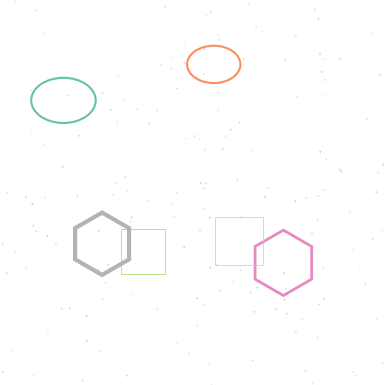[{"shape": "oval", "thickness": 1.5, "radius": 0.42, "center": [0.165, 0.739]}, {"shape": "oval", "thickness": 1.5, "radius": 0.35, "center": [0.555, 0.833]}, {"shape": "hexagon", "thickness": 2, "radius": 0.42, "center": [0.736, 0.317]}, {"shape": "square", "thickness": 0.5, "radius": 0.29, "center": [0.371, 0.346]}, {"shape": "square", "thickness": 0.5, "radius": 0.32, "center": [0.621, 0.374]}, {"shape": "hexagon", "thickness": 3, "radius": 0.4, "center": [0.265, 0.367]}]